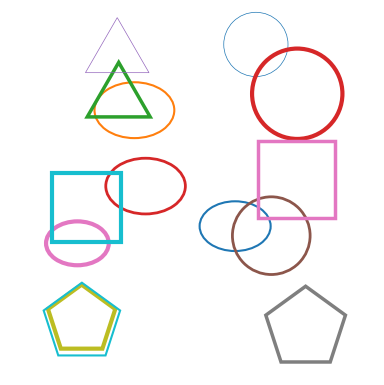[{"shape": "oval", "thickness": 1.5, "radius": 0.46, "center": [0.611, 0.413]}, {"shape": "circle", "thickness": 0.5, "radius": 0.42, "center": [0.665, 0.885]}, {"shape": "oval", "thickness": 1.5, "radius": 0.52, "center": [0.349, 0.714]}, {"shape": "triangle", "thickness": 2.5, "radius": 0.47, "center": [0.308, 0.744]}, {"shape": "oval", "thickness": 2, "radius": 0.52, "center": [0.378, 0.517]}, {"shape": "circle", "thickness": 3, "radius": 0.59, "center": [0.772, 0.756]}, {"shape": "triangle", "thickness": 0.5, "radius": 0.48, "center": [0.304, 0.859]}, {"shape": "circle", "thickness": 2, "radius": 0.5, "center": [0.705, 0.388]}, {"shape": "square", "thickness": 2.5, "radius": 0.5, "center": [0.771, 0.533]}, {"shape": "oval", "thickness": 3, "radius": 0.41, "center": [0.201, 0.368]}, {"shape": "pentagon", "thickness": 2.5, "radius": 0.54, "center": [0.794, 0.148]}, {"shape": "pentagon", "thickness": 3, "radius": 0.46, "center": [0.212, 0.169]}, {"shape": "pentagon", "thickness": 1.5, "radius": 0.52, "center": [0.213, 0.161]}, {"shape": "square", "thickness": 3, "radius": 0.45, "center": [0.225, 0.46]}]